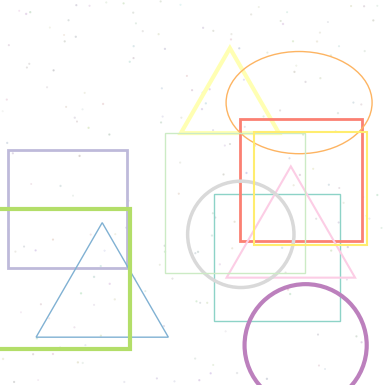[{"shape": "square", "thickness": 1, "radius": 0.82, "center": [0.719, 0.331]}, {"shape": "triangle", "thickness": 3, "radius": 0.74, "center": [0.597, 0.728]}, {"shape": "square", "thickness": 2, "radius": 0.77, "center": [0.175, 0.457]}, {"shape": "square", "thickness": 2, "radius": 0.79, "center": [0.781, 0.532]}, {"shape": "triangle", "thickness": 1, "radius": 0.99, "center": [0.265, 0.223]}, {"shape": "oval", "thickness": 1, "radius": 0.95, "center": [0.777, 0.733]}, {"shape": "square", "thickness": 3, "radius": 0.9, "center": [0.157, 0.276]}, {"shape": "triangle", "thickness": 1.5, "radius": 0.96, "center": [0.755, 0.375]}, {"shape": "circle", "thickness": 2.5, "radius": 0.69, "center": [0.625, 0.391]}, {"shape": "circle", "thickness": 3, "radius": 0.79, "center": [0.794, 0.103]}, {"shape": "square", "thickness": 1, "radius": 0.91, "center": [0.611, 0.472]}, {"shape": "square", "thickness": 1.5, "radius": 0.73, "center": [0.806, 0.511]}]